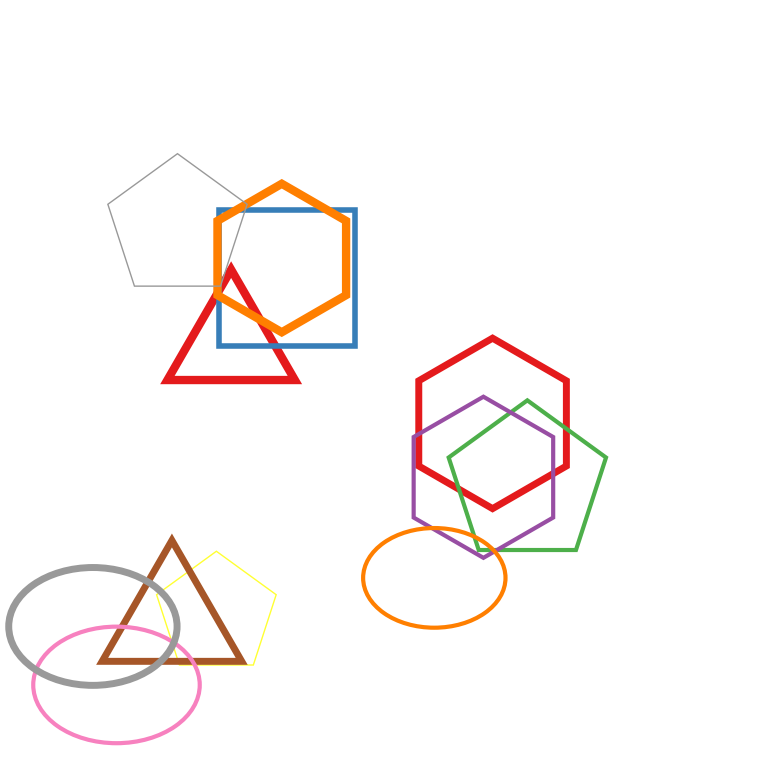[{"shape": "triangle", "thickness": 3, "radius": 0.48, "center": [0.3, 0.554]}, {"shape": "hexagon", "thickness": 2.5, "radius": 0.55, "center": [0.64, 0.45]}, {"shape": "square", "thickness": 2, "radius": 0.44, "center": [0.373, 0.639]}, {"shape": "pentagon", "thickness": 1.5, "radius": 0.54, "center": [0.685, 0.373]}, {"shape": "hexagon", "thickness": 1.5, "radius": 0.52, "center": [0.628, 0.38]}, {"shape": "oval", "thickness": 1.5, "radius": 0.46, "center": [0.564, 0.25]}, {"shape": "hexagon", "thickness": 3, "radius": 0.48, "center": [0.366, 0.665]}, {"shape": "pentagon", "thickness": 0.5, "radius": 0.41, "center": [0.281, 0.202]}, {"shape": "triangle", "thickness": 2.5, "radius": 0.52, "center": [0.223, 0.193]}, {"shape": "oval", "thickness": 1.5, "radius": 0.54, "center": [0.151, 0.11]}, {"shape": "oval", "thickness": 2.5, "radius": 0.55, "center": [0.121, 0.186]}, {"shape": "pentagon", "thickness": 0.5, "radius": 0.48, "center": [0.23, 0.705]}]